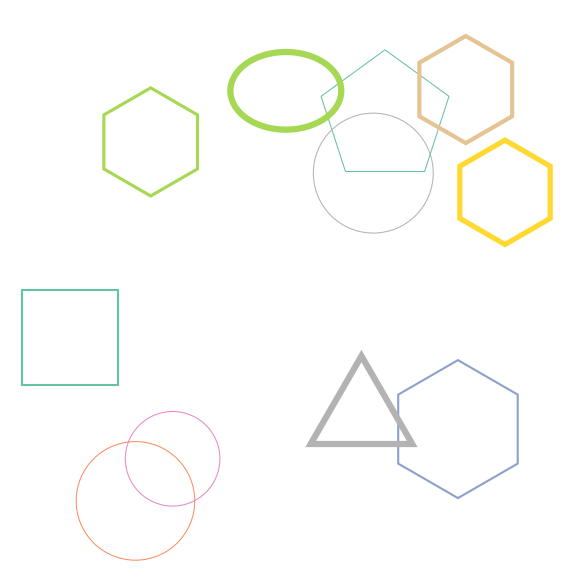[{"shape": "pentagon", "thickness": 0.5, "radius": 0.58, "center": [0.667, 0.796]}, {"shape": "square", "thickness": 1, "radius": 0.41, "center": [0.122, 0.414]}, {"shape": "circle", "thickness": 0.5, "radius": 0.51, "center": [0.235, 0.132]}, {"shape": "hexagon", "thickness": 1, "radius": 0.6, "center": [0.793, 0.256]}, {"shape": "circle", "thickness": 0.5, "radius": 0.41, "center": [0.299, 0.205]}, {"shape": "hexagon", "thickness": 1.5, "radius": 0.47, "center": [0.261, 0.753]}, {"shape": "oval", "thickness": 3, "radius": 0.48, "center": [0.495, 0.842]}, {"shape": "hexagon", "thickness": 2.5, "radius": 0.45, "center": [0.874, 0.666]}, {"shape": "hexagon", "thickness": 2, "radius": 0.46, "center": [0.806, 0.844]}, {"shape": "triangle", "thickness": 3, "radius": 0.51, "center": [0.626, 0.281]}, {"shape": "circle", "thickness": 0.5, "radius": 0.52, "center": [0.646, 0.699]}]